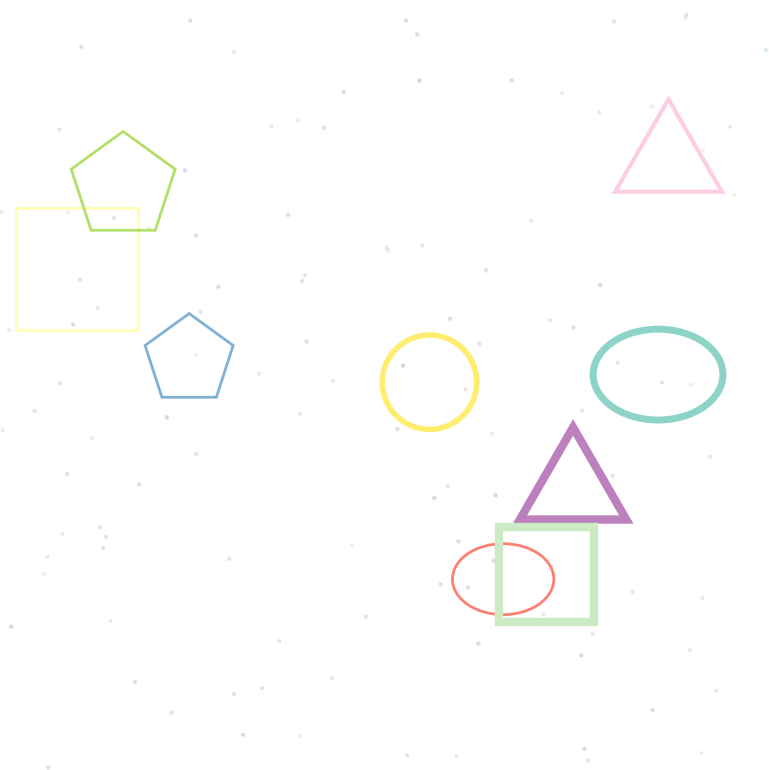[{"shape": "oval", "thickness": 2.5, "radius": 0.42, "center": [0.855, 0.514]}, {"shape": "square", "thickness": 1, "radius": 0.4, "center": [0.1, 0.65]}, {"shape": "oval", "thickness": 1, "radius": 0.33, "center": [0.653, 0.248]}, {"shape": "pentagon", "thickness": 1, "radius": 0.3, "center": [0.246, 0.533]}, {"shape": "pentagon", "thickness": 1, "radius": 0.35, "center": [0.16, 0.758]}, {"shape": "triangle", "thickness": 1.5, "radius": 0.4, "center": [0.868, 0.791]}, {"shape": "triangle", "thickness": 3, "radius": 0.4, "center": [0.744, 0.365]}, {"shape": "square", "thickness": 3, "radius": 0.31, "center": [0.71, 0.254]}, {"shape": "circle", "thickness": 2, "radius": 0.31, "center": [0.558, 0.504]}]